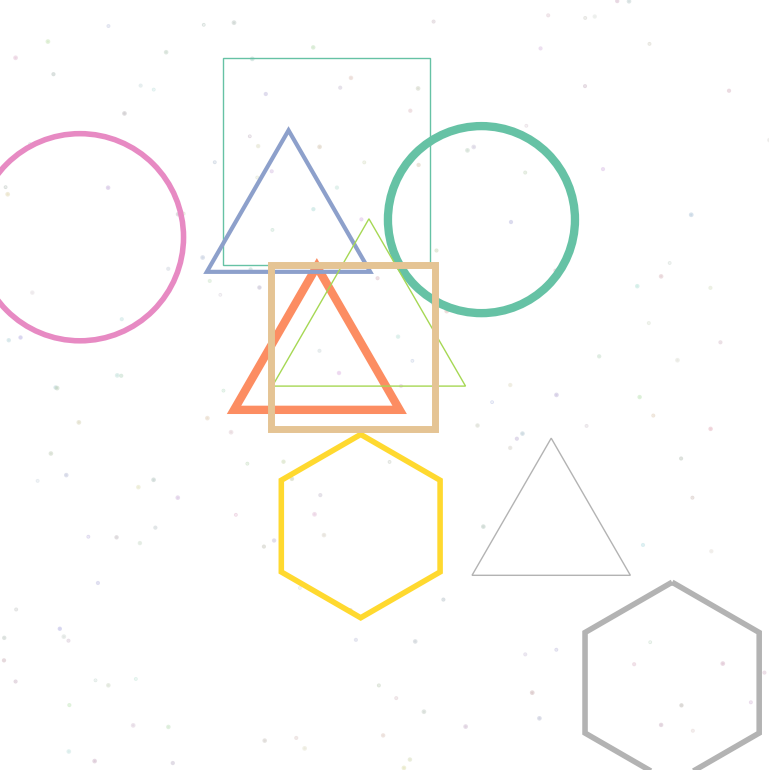[{"shape": "square", "thickness": 0.5, "radius": 0.67, "center": [0.424, 0.79]}, {"shape": "circle", "thickness": 3, "radius": 0.61, "center": [0.625, 0.715]}, {"shape": "triangle", "thickness": 3, "radius": 0.62, "center": [0.411, 0.53]}, {"shape": "triangle", "thickness": 1.5, "radius": 0.61, "center": [0.375, 0.708]}, {"shape": "circle", "thickness": 2, "radius": 0.67, "center": [0.104, 0.692]}, {"shape": "triangle", "thickness": 0.5, "radius": 0.72, "center": [0.479, 0.571]}, {"shape": "hexagon", "thickness": 2, "radius": 0.6, "center": [0.468, 0.317]}, {"shape": "square", "thickness": 2.5, "radius": 0.53, "center": [0.459, 0.55]}, {"shape": "hexagon", "thickness": 2, "radius": 0.65, "center": [0.873, 0.113]}, {"shape": "triangle", "thickness": 0.5, "radius": 0.59, "center": [0.716, 0.312]}]